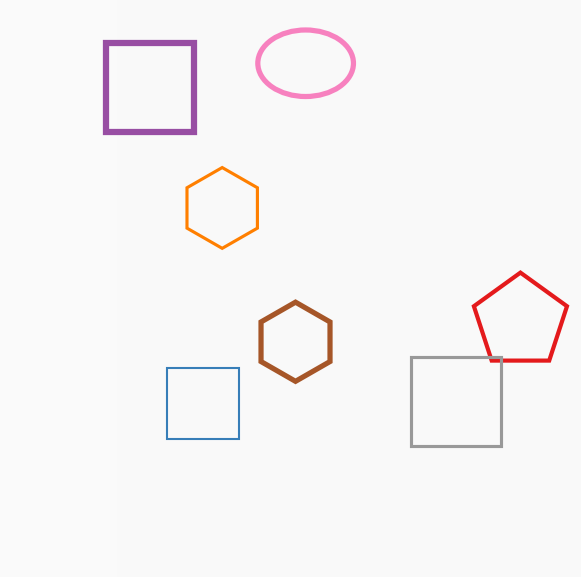[{"shape": "pentagon", "thickness": 2, "radius": 0.42, "center": [0.895, 0.443]}, {"shape": "square", "thickness": 1, "radius": 0.31, "center": [0.349, 0.3]}, {"shape": "square", "thickness": 3, "radius": 0.38, "center": [0.258, 0.848]}, {"shape": "hexagon", "thickness": 1.5, "radius": 0.35, "center": [0.382, 0.639]}, {"shape": "hexagon", "thickness": 2.5, "radius": 0.34, "center": [0.508, 0.407]}, {"shape": "oval", "thickness": 2.5, "radius": 0.41, "center": [0.526, 0.89]}, {"shape": "square", "thickness": 1.5, "radius": 0.38, "center": [0.784, 0.304]}]